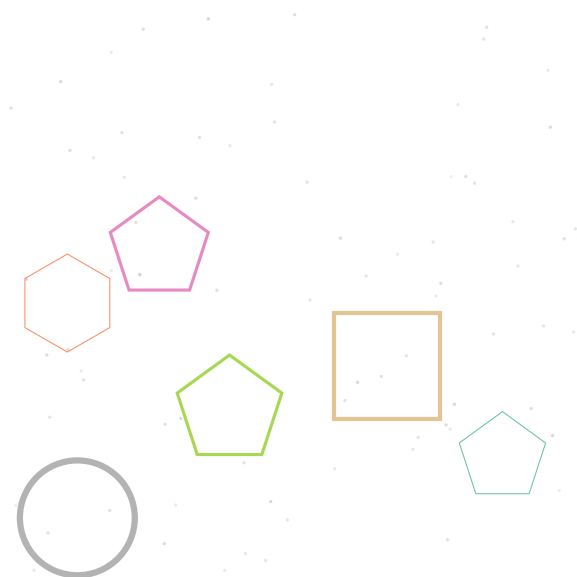[{"shape": "pentagon", "thickness": 0.5, "radius": 0.39, "center": [0.87, 0.208]}, {"shape": "hexagon", "thickness": 0.5, "radius": 0.42, "center": [0.117, 0.474]}, {"shape": "pentagon", "thickness": 1.5, "radius": 0.45, "center": [0.276, 0.569]}, {"shape": "pentagon", "thickness": 1.5, "radius": 0.48, "center": [0.397, 0.289]}, {"shape": "square", "thickness": 2, "radius": 0.46, "center": [0.671, 0.365]}, {"shape": "circle", "thickness": 3, "radius": 0.5, "center": [0.134, 0.102]}]